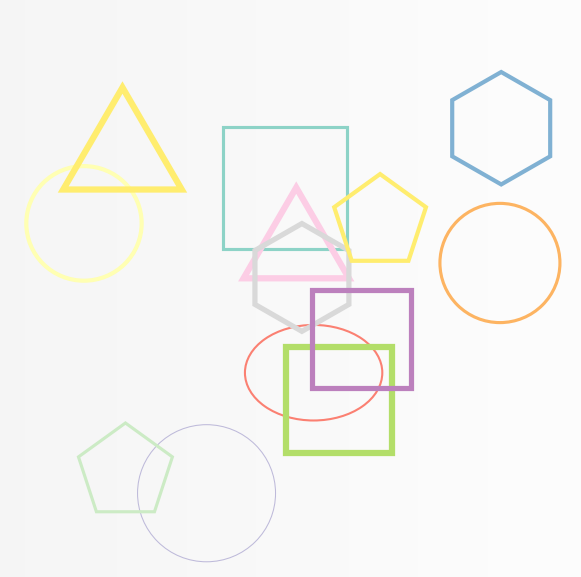[{"shape": "square", "thickness": 1.5, "radius": 0.53, "center": [0.49, 0.674]}, {"shape": "circle", "thickness": 2, "radius": 0.5, "center": [0.144, 0.612]}, {"shape": "circle", "thickness": 0.5, "radius": 0.59, "center": [0.355, 0.145]}, {"shape": "oval", "thickness": 1, "radius": 0.59, "center": [0.54, 0.354]}, {"shape": "hexagon", "thickness": 2, "radius": 0.49, "center": [0.862, 0.777]}, {"shape": "circle", "thickness": 1.5, "radius": 0.52, "center": [0.86, 0.544]}, {"shape": "square", "thickness": 3, "radius": 0.46, "center": [0.583, 0.307]}, {"shape": "triangle", "thickness": 3, "radius": 0.52, "center": [0.51, 0.57]}, {"shape": "hexagon", "thickness": 2.5, "radius": 0.47, "center": [0.519, 0.519]}, {"shape": "square", "thickness": 2.5, "radius": 0.42, "center": [0.622, 0.412]}, {"shape": "pentagon", "thickness": 1.5, "radius": 0.42, "center": [0.216, 0.182]}, {"shape": "triangle", "thickness": 3, "radius": 0.59, "center": [0.211, 0.73]}, {"shape": "pentagon", "thickness": 2, "radius": 0.42, "center": [0.654, 0.615]}]